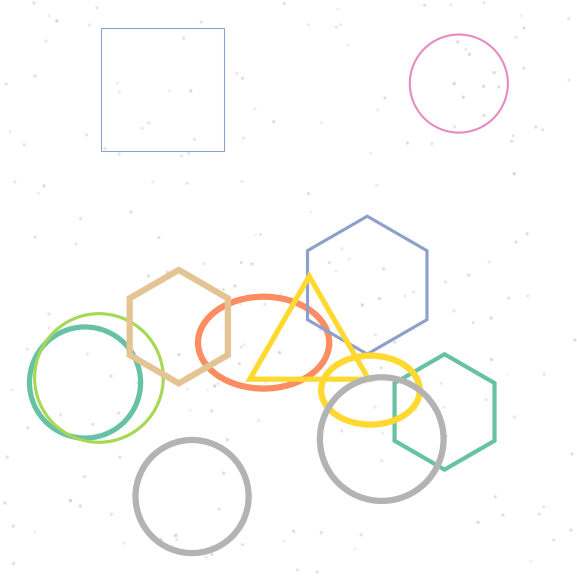[{"shape": "hexagon", "thickness": 2, "radius": 0.5, "center": [0.77, 0.286]}, {"shape": "circle", "thickness": 2.5, "radius": 0.48, "center": [0.147, 0.337]}, {"shape": "oval", "thickness": 3, "radius": 0.57, "center": [0.456, 0.406]}, {"shape": "square", "thickness": 0.5, "radius": 0.53, "center": [0.281, 0.843]}, {"shape": "hexagon", "thickness": 1.5, "radius": 0.6, "center": [0.636, 0.505]}, {"shape": "circle", "thickness": 1, "radius": 0.42, "center": [0.795, 0.854]}, {"shape": "circle", "thickness": 1.5, "radius": 0.56, "center": [0.171, 0.345]}, {"shape": "oval", "thickness": 3, "radius": 0.43, "center": [0.641, 0.324]}, {"shape": "triangle", "thickness": 2.5, "radius": 0.59, "center": [0.535, 0.402]}, {"shape": "hexagon", "thickness": 3, "radius": 0.49, "center": [0.31, 0.433]}, {"shape": "circle", "thickness": 3, "radius": 0.49, "center": [0.333, 0.139]}, {"shape": "circle", "thickness": 3, "radius": 0.54, "center": [0.661, 0.239]}]